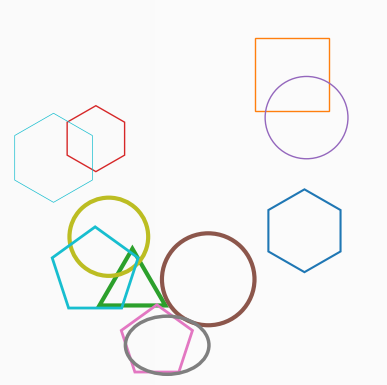[{"shape": "hexagon", "thickness": 1.5, "radius": 0.54, "center": [0.786, 0.401]}, {"shape": "square", "thickness": 1, "radius": 0.48, "center": [0.753, 0.807]}, {"shape": "triangle", "thickness": 3, "radius": 0.49, "center": [0.342, 0.256]}, {"shape": "hexagon", "thickness": 1, "radius": 0.43, "center": [0.247, 0.64]}, {"shape": "circle", "thickness": 1, "radius": 0.53, "center": [0.791, 0.695]}, {"shape": "circle", "thickness": 3, "radius": 0.6, "center": [0.537, 0.275]}, {"shape": "pentagon", "thickness": 2, "radius": 0.48, "center": [0.405, 0.112]}, {"shape": "oval", "thickness": 2.5, "radius": 0.54, "center": [0.431, 0.103]}, {"shape": "circle", "thickness": 3, "radius": 0.51, "center": [0.281, 0.385]}, {"shape": "hexagon", "thickness": 0.5, "radius": 0.58, "center": [0.138, 0.59]}, {"shape": "pentagon", "thickness": 2, "radius": 0.58, "center": [0.246, 0.294]}]